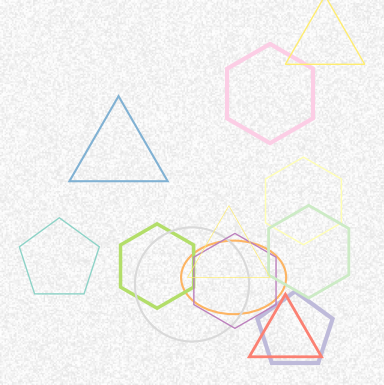[{"shape": "pentagon", "thickness": 1, "radius": 0.55, "center": [0.154, 0.325]}, {"shape": "hexagon", "thickness": 1, "radius": 0.57, "center": [0.788, 0.478]}, {"shape": "pentagon", "thickness": 3, "radius": 0.51, "center": [0.766, 0.14]}, {"shape": "triangle", "thickness": 2, "radius": 0.54, "center": [0.741, 0.127]}, {"shape": "triangle", "thickness": 1.5, "radius": 0.74, "center": [0.308, 0.603]}, {"shape": "oval", "thickness": 1.5, "radius": 0.68, "center": [0.607, 0.279]}, {"shape": "hexagon", "thickness": 2.5, "radius": 0.55, "center": [0.408, 0.309]}, {"shape": "hexagon", "thickness": 3, "radius": 0.64, "center": [0.701, 0.757]}, {"shape": "circle", "thickness": 1.5, "radius": 0.74, "center": [0.499, 0.261]}, {"shape": "hexagon", "thickness": 1, "radius": 0.62, "center": [0.61, 0.27]}, {"shape": "hexagon", "thickness": 2, "radius": 0.6, "center": [0.802, 0.346]}, {"shape": "triangle", "thickness": 0.5, "radius": 0.62, "center": [0.594, 0.342]}, {"shape": "triangle", "thickness": 1, "radius": 0.59, "center": [0.844, 0.892]}]